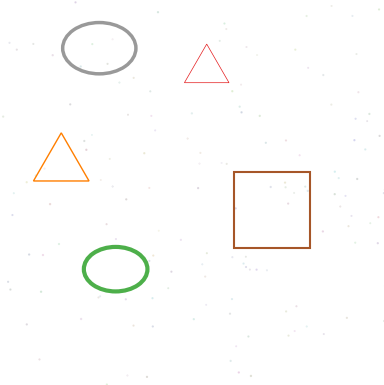[{"shape": "triangle", "thickness": 0.5, "radius": 0.33, "center": [0.537, 0.819]}, {"shape": "oval", "thickness": 3, "radius": 0.41, "center": [0.3, 0.301]}, {"shape": "triangle", "thickness": 1, "radius": 0.42, "center": [0.159, 0.572]}, {"shape": "square", "thickness": 1.5, "radius": 0.49, "center": [0.708, 0.455]}, {"shape": "oval", "thickness": 2.5, "radius": 0.48, "center": [0.258, 0.875]}]